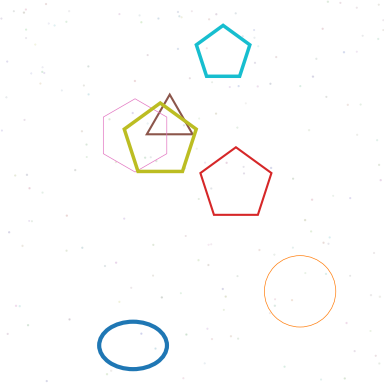[{"shape": "oval", "thickness": 3, "radius": 0.44, "center": [0.346, 0.103]}, {"shape": "circle", "thickness": 0.5, "radius": 0.46, "center": [0.779, 0.243]}, {"shape": "pentagon", "thickness": 1.5, "radius": 0.49, "center": [0.613, 0.52]}, {"shape": "triangle", "thickness": 1.5, "radius": 0.34, "center": [0.441, 0.686]}, {"shape": "hexagon", "thickness": 0.5, "radius": 0.48, "center": [0.351, 0.648]}, {"shape": "pentagon", "thickness": 2.5, "radius": 0.49, "center": [0.416, 0.634]}, {"shape": "pentagon", "thickness": 2.5, "radius": 0.37, "center": [0.579, 0.861]}]